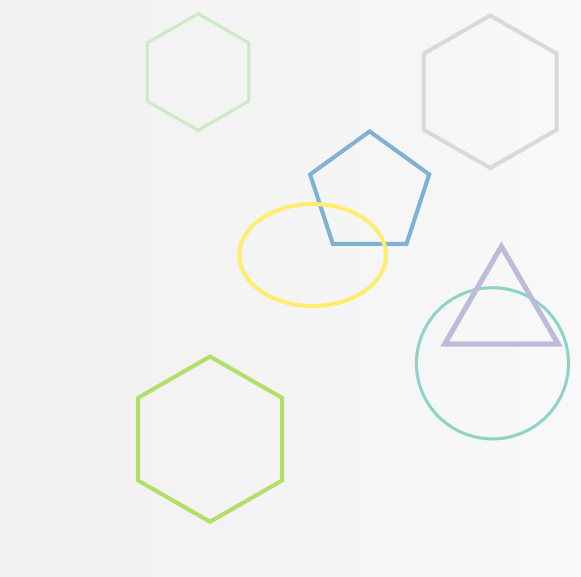[{"shape": "circle", "thickness": 1.5, "radius": 0.65, "center": [0.847, 0.37]}, {"shape": "triangle", "thickness": 2.5, "radius": 0.56, "center": [0.863, 0.46]}, {"shape": "pentagon", "thickness": 2, "radius": 0.54, "center": [0.636, 0.664]}, {"shape": "hexagon", "thickness": 2, "radius": 0.72, "center": [0.361, 0.239]}, {"shape": "hexagon", "thickness": 2, "radius": 0.66, "center": [0.843, 0.84]}, {"shape": "hexagon", "thickness": 1.5, "radius": 0.5, "center": [0.341, 0.874]}, {"shape": "oval", "thickness": 2, "radius": 0.63, "center": [0.538, 0.558]}]